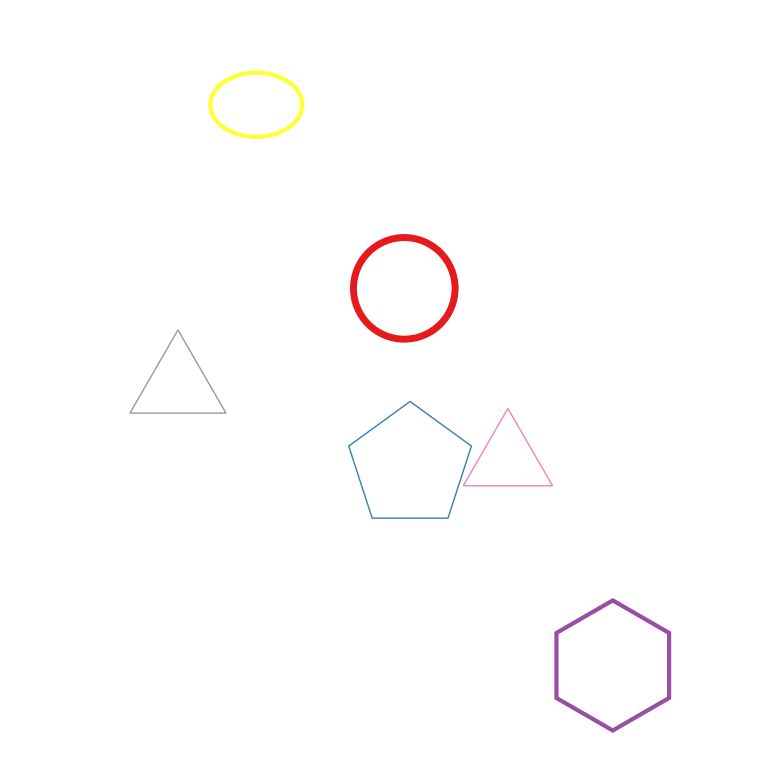[{"shape": "circle", "thickness": 2.5, "radius": 0.33, "center": [0.525, 0.626]}, {"shape": "pentagon", "thickness": 0.5, "radius": 0.42, "center": [0.533, 0.395]}, {"shape": "hexagon", "thickness": 1.5, "radius": 0.42, "center": [0.796, 0.136]}, {"shape": "oval", "thickness": 1.5, "radius": 0.3, "center": [0.333, 0.864]}, {"shape": "triangle", "thickness": 0.5, "radius": 0.33, "center": [0.66, 0.403]}, {"shape": "triangle", "thickness": 0.5, "radius": 0.36, "center": [0.231, 0.5]}]